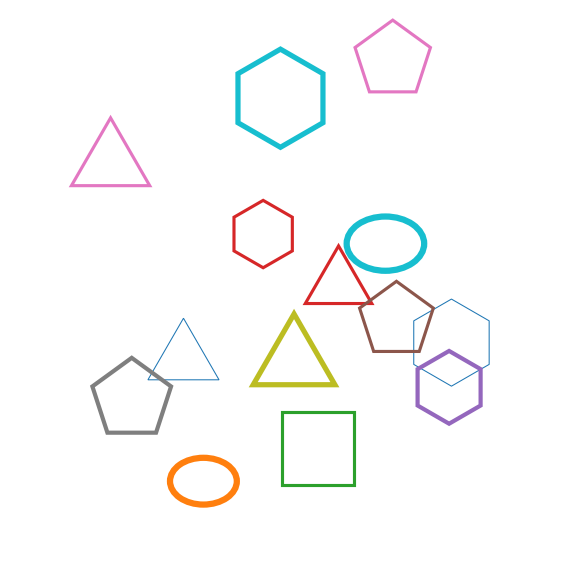[{"shape": "triangle", "thickness": 0.5, "radius": 0.36, "center": [0.318, 0.377]}, {"shape": "hexagon", "thickness": 0.5, "radius": 0.38, "center": [0.782, 0.406]}, {"shape": "oval", "thickness": 3, "radius": 0.29, "center": [0.352, 0.166]}, {"shape": "square", "thickness": 1.5, "radius": 0.31, "center": [0.55, 0.222]}, {"shape": "triangle", "thickness": 1.5, "radius": 0.33, "center": [0.586, 0.507]}, {"shape": "hexagon", "thickness": 1.5, "radius": 0.29, "center": [0.456, 0.594]}, {"shape": "hexagon", "thickness": 2, "radius": 0.31, "center": [0.778, 0.328]}, {"shape": "pentagon", "thickness": 1.5, "radius": 0.34, "center": [0.687, 0.445]}, {"shape": "triangle", "thickness": 1.5, "radius": 0.39, "center": [0.191, 0.717]}, {"shape": "pentagon", "thickness": 1.5, "radius": 0.34, "center": [0.68, 0.896]}, {"shape": "pentagon", "thickness": 2, "radius": 0.36, "center": [0.228, 0.308]}, {"shape": "triangle", "thickness": 2.5, "radius": 0.41, "center": [0.509, 0.374]}, {"shape": "hexagon", "thickness": 2.5, "radius": 0.42, "center": [0.486, 0.829]}, {"shape": "oval", "thickness": 3, "radius": 0.34, "center": [0.667, 0.577]}]